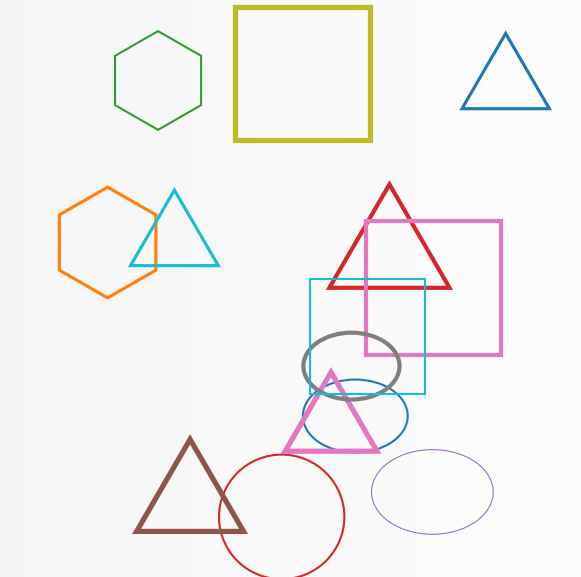[{"shape": "oval", "thickness": 1, "radius": 0.45, "center": [0.611, 0.279]}, {"shape": "triangle", "thickness": 1.5, "radius": 0.43, "center": [0.87, 0.854]}, {"shape": "hexagon", "thickness": 1.5, "radius": 0.48, "center": [0.185, 0.579]}, {"shape": "hexagon", "thickness": 1, "radius": 0.43, "center": [0.272, 0.86]}, {"shape": "triangle", "thickness": 2, "radius": 0.6, "center": [0.67, 0.56]}, {"shape": "circle", "thickness": 1, "radius": 0.54, "center": [0.485, 0.104]}, {"shape": "oval", "thickness": 0.5, "radius": 0.52, "center": [0.744, 0.147]}, {"shape": "triangle", "thickness": 2.5, "radius": 0.53, "center": [0.327, 0.132]}, {"shape": "triangle", "thickness": 2.5, "radius": 0.46, "center": [0.57, 0.263]}, {"shape": "square", "thickness": 2, "radius": 0.58, "center": [0.745, 0.5]}, {"shape": "oval", "thickness": 2, "radius": 0.41, "center": [0.605, 0.365]}, {"shape": "square", "thickness": 2.5, "radius": 0.58, "center": [0.521, 0.871]}, {"shape": "triangle", "thickness": 1.5, "radius": 0.44, "center": [0.3, 0.583]}, {"shape": "square", "thickness": 1, "radius": 0.5, "center": [0.632, 0.417]}]